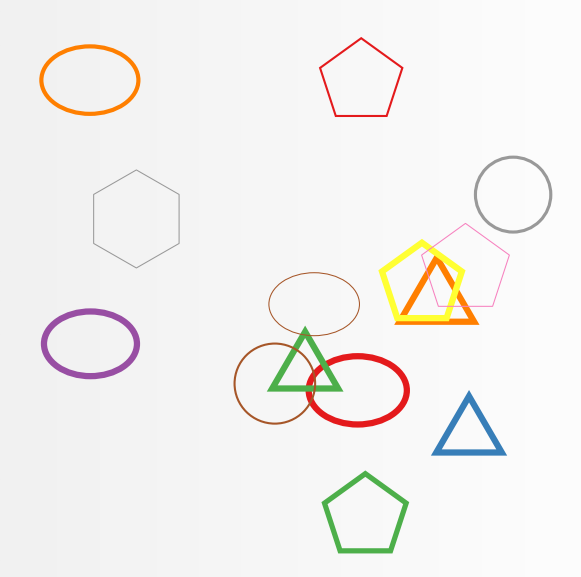[{"shape": "oval", "thickness": 3, "radius": 0.42, "center": [0.616, 0.323]}, {"shape": "pentagon", "thickness": 1, "radius": 0.37, "center": [0.621, 0.859]}, {"shape": "triangle", "thickness": 3, "radius": 0.32, "center": [0.807, 0.248]}, {"shape": "pentagon", "thickness": 2.5, "radius": 0.37, "center": [0.629, 0.105]}, {"shape": "triangle", "thickness": 3, "radius": 0.33, "center": [0.525, 0.359]}, {"shape": "oval", "thickness": 3, "radius": 0.4, "center": [0.156, 0.404]}, {"shape": "triangle", "thickness": 3, "radius": 0.37, "center": [0.752, 0.479]}, {"shape": "oval", "thickness": 2, "radius": 0.42, "center": [0.155, 0.86]}, {"shape": "pentagon", "thickness": 3, "radius": 0.36, "center": [0.726, 0.507]}, {"shape": "oval", "thickness": 0.5, "radius": 0.39, "center": [0.541, 0.472]}, {"shape": "circle", "thickness": 1, "radius": 0.35, "center": [0.473, 0.335]}, {"shape": "pentagon", "thickness": 0.5, "radius": 0.4, "center": [0.801, 0.533]}, {"shape": "circle", "thickness": 1.5, "radius": 0.32, "center": [0.883, 0.662]}, {"shape": "hexagon", "thickness": 0.5, "radius": 0.42, "center": [0.235, 0.62]}]